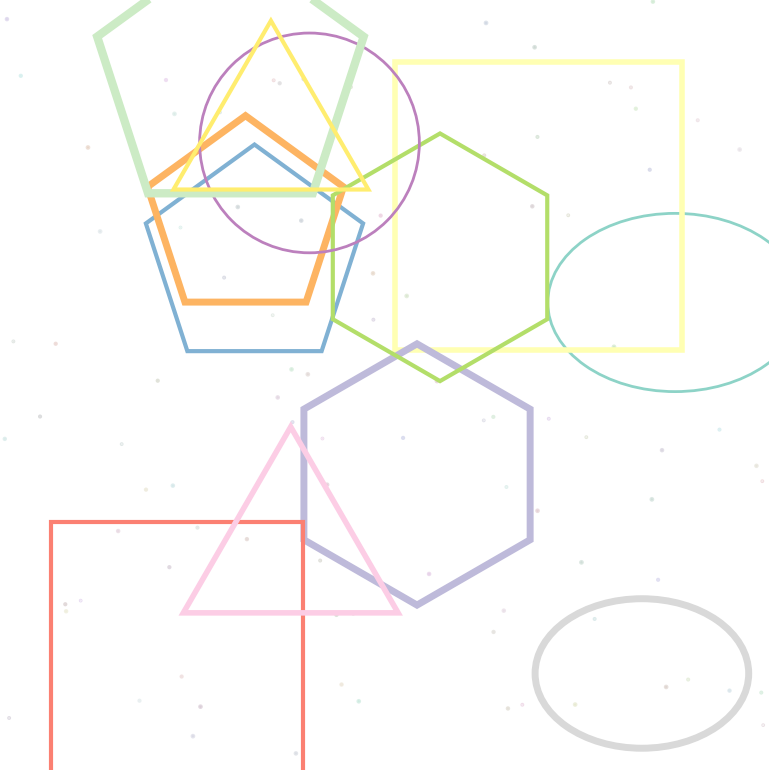[{"shape": "oval", "thickness": 1, "radius": 0.83, "center": [0.877, 0.607]}, {"shape": "square", "thickness": 2, "radius": 0.93, "center": [0.699, 0.733]}, {"shape": "hexagon", "thickness": 2.5, "radius": 0.85, "center": [0.542, 0.384]}, {"shape": "square", "thickness": 1.5, "radius": 0.82, "center": [0.229, 0.159]}, {"shape": "pentagon", "thickness": 1.5, "radius": 0.74, "center": [0.331, 0.664]}, {"shape": "pentagon", "thickness": 2.5, "radius": 0.67, "center": [0.319, 0.716]}, {"shape": "hexagon", "thickness": 1.5, "radius": 0.8, "center": [0.571, 0.666]}, {"shape": "triangle", "thickness": 2, "radius": 0.81, "center": [0.378, 0.285]}, {"shape": "oval", "thickness": 2.5, "radius": 0.69, "center": [0.834, 0.125]}, {"shape": "circle", "thickness": 1, "radius": 0.71, "center": [0.402, 0.814]}, {"shape": "pentagon", "thickness": 3, "radius": 0.91, "center": [0.299, 0.896]}, {"shape": "triangle", "thickness": 1.5, "radius": 0.73, "center": [0.352, 0.827]}]